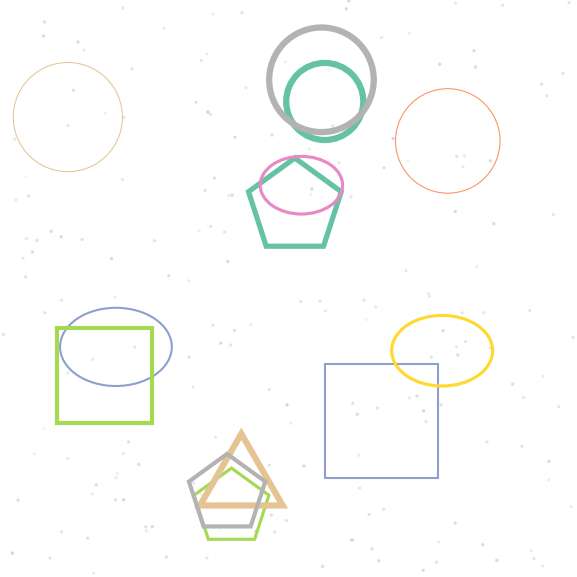[{"shape": "circle", "thickness": 3, "radius": 0.33, "center": [0.562, 0.823]}, {"shape": "pentagon", "thickness": 2.5, "radius": 0.42, "center": [0.511, 0.641]}, {"shape": "circle", "thickness": 0.5, "radius": 0.45, "center": [0.775, 0.755]}, {"shape": "oval", "thickness": 1, "radius": 0.48, "center": [0.201, 0.398]}, {"shape": "square", "thickness": 1, "radius": 0.49, "center": [0.66, 0.27]}, {"shape": "oval", "thickness": 1.5, "radius": 0.36, "center": [0.522, 0.678]}, {"shape": "pentagon", "thickness": 1.5, "radius": 0.34, "center": [0.401, 0.12]}, {"shape": "square", "thickness": 2, "radius": 0.41, "center": [0.181, 0.349]}, {"shape": "oval", "thickness": 1.5, "radius": 0.44, "center": [0.766, 0.392]}, {"shape": "triangle", "thickness": 3, "radius": 0.41, "center": [0.418, 0.165]}, {"shape": "circle", "thickness": 0.5, "radius": 0.47, "center": [0.118, 0.796]}, {"shape": "circle", "thickness": 3, "radius": 0.45, "center": [0.557, 0.861]}, {"shape": "pentagon", "thickness": 2, "radius": 0.35, "center": [0.393, 0.144]}]